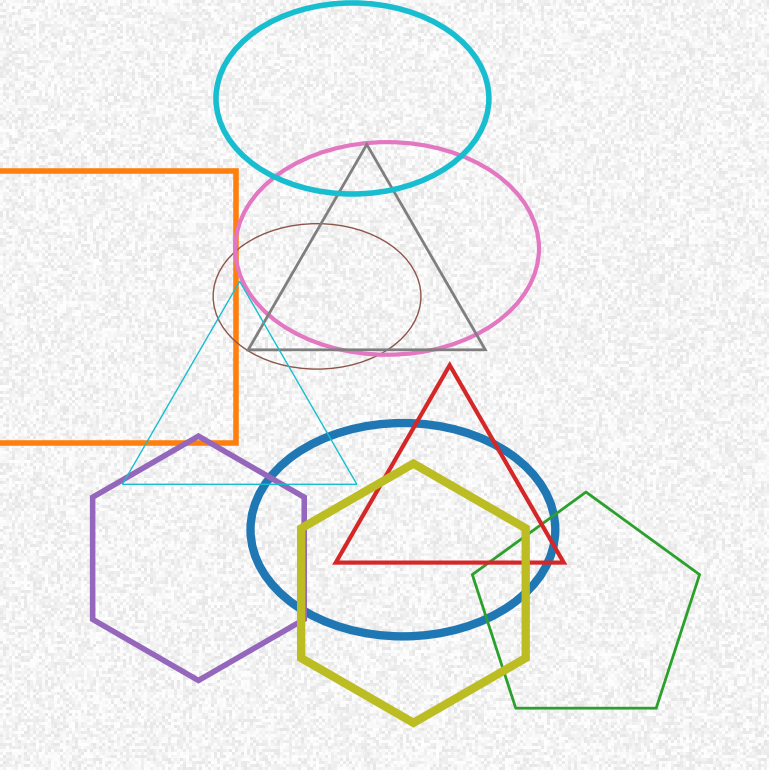[{"shape": "oval", "thickness": 3, "radius": 0.99, "center": [0.523, 0.312]}, {"shape": "square", "thickness": 2, "radius": 0.88, "center": [0.129, 0.602]}, {"shape": "pentagon", "thickness": 1, "radius": 0.78, "center": [0.761, 0.206]}, {"shape": "triangle", "thickness": 1.5, "radius": 0.85, "center": [0.584, 0.355]}, {"shape": "hexagon", "thickness": 2, "radius": 0.79, "center": [0.258, 0.275]}, {"shape": "oval", "thickness": 0.5, "radius": 0.67, "center": [0.412, 0.615]}, {"shape": "oval", "thickness": 1.5, "radius": 0.99, "center": [0.503, 0.677]}, {"shape": "triangle", "thickness": 1, "radius": 0.89, "center": [0.476, 0.635]}, {"shape": "hexagon", "thickness": 3, "radius": 0.84, "center": [0.537, 0.23]}, {"shape": "oval", "thickness": 2, "radius": 0.89, "center": [0.458, 0.872]}, {"shape": "triangle", "thickness": 0.5, "radius": 0.88, "center": [0.311, 0.459]}]